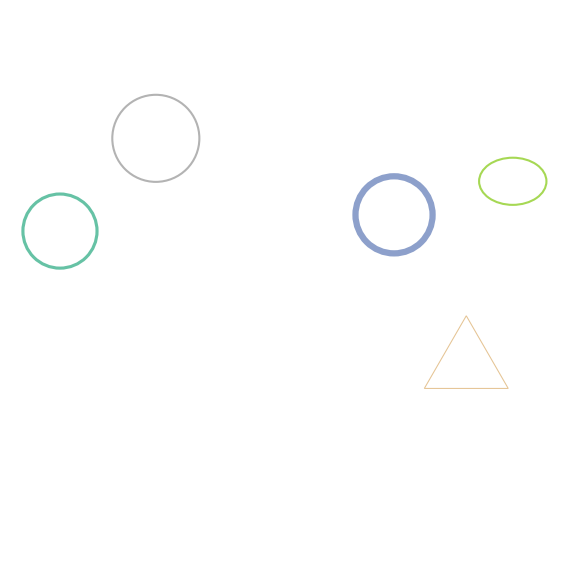[{"shape": "circle", "thickness": 1.5, "radius": 0.32, "center": [0.104, 0.599]}, {"shape": "circle", "thickness": 3, "radius": 0.33, "center": [0.682, 0.627]}, {"shape": "oval", "thickness": 1, "radius": 0.29, "center": [0.888, 0.685]}, {"shape": "triangle", "thickness": 0.5, "radius": 0.42, "center": [0.807, 0.368]}, {"shape": "circle", "thickness": 1, "radius": 0.38, "center": [0.27, 0.76]}]